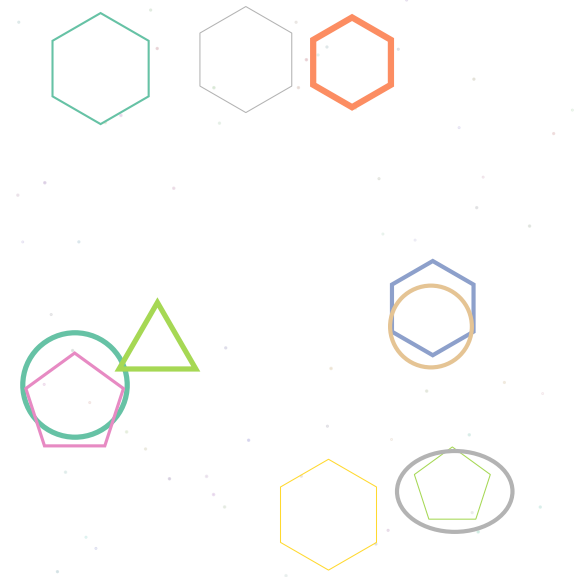[{"shape": "circle", "thickness": 2.5, "radius": 0.45, "center": [0.13, 0.332]}, {"shape": "hexagon", "thickness": 1, "radius": 0.48, "center": [0.174, 0.88]}, {"shape": "hexagon", "thickness": 3, "radius": 0.39, "center": [0.61, 0.891]}, {"shape": "hexagon", "thickness": 2, "radius": 0.41, "center": [0.749, 0.466]}, {"shape": "pentagon", "thickness": 1.5, "radius": 0.44, "center": [0.129, 0.299]}, {"shape": "triangle", "thickness": 2.5, "radius": 0.38, "center": [0.273, 0.399]}, {"shape": "pentagon", "thickness": 0.5, "radius": 0.35, "center": [0.783, 0.156]}, {"shape": "hexagon", "thickness": 0.5, "radius": 0.48, "center": [0.569, 0.108]}, {"shape": "circle", "thickness": 2, "radius": 0.35, "center": [0.746, 0.434]}, {"shape": "oval", "thickness": 2, "radius": 0.5, "center": [0.787, 0.148]}, {"shape": "hexagon", "thickness": 0.5, "radius": 0.46, "center": [0.426, 0.896]}]